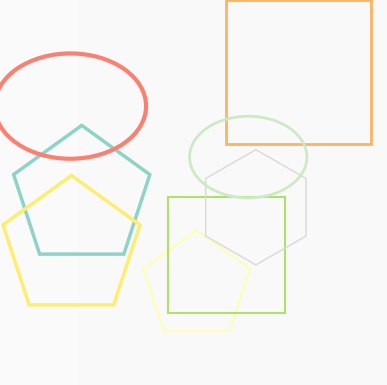[{"shape": "pentagon", "thickness": 2.5, "radius": 0.92, "center": [0.211, 0.489]}, {"shape": "pentagon", "thickness": 1.5, "radius": 0.72, "center": [0.507, 0.258]}, {"shape": "oval", "thickness": 3, "radius": 0.98, "center": [0.182, 0.724]}, {"shape": "square", "thickness": 2, "radius": 0.93, "center": [0.771, 0.814]}, {"shape": "square", "thickness": 1.5, "radius": 0.75, "center": [0.585, 0.337]}, {"shape": "hexagon", "thickness": 1, "radius": 0.75, "center": [0.66, 0.462]}, {"shape": "oval", "thickness": 2, "radius": 0.76, "center": [0.641, 0.592]}, {"shape": "pentagon", "thickness": 2.5, "radius": 0.93, "center": [0.184, 0.358]}]